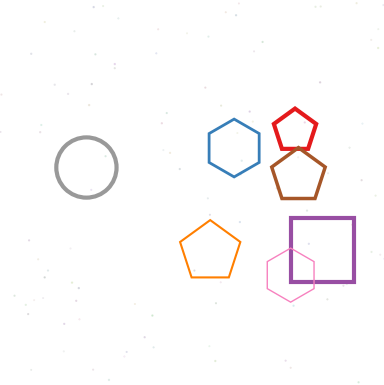[{"shape": "pentagon", "thickness": 3, "radius": 0.29, "center": [0.766, 0.66]}, {"shape": "hexagon", "thickness": 2, "radius": 0.38, "center": [0.608, 0.616]}, {"shape": "square", "thickness": 3, "radius": 0.41, "center": [0.838, 0.351]}, {"shape": "pentagon", "thickness": 1.5, "radius": 0.41, "center": [0.546, 0.346]}, {"shape": "pentagon", "thickness": 2.5, "radius": 0.37, "center": [0.775, 0.543]}, {"shape": "hexagon", "thickness": 1, "radius": 0.35, "center": [0.755, 0.285]}, {"shape": "circle", "thickness": 3, "radius": 0.39, "center": [0.224, 0.565]}]